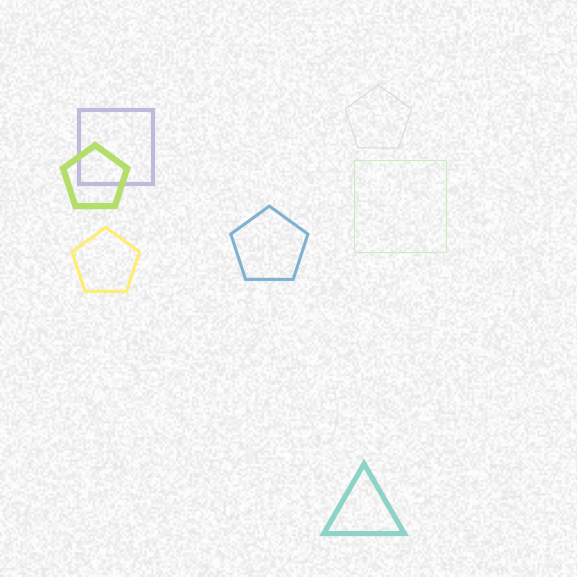[{"shape": "triangle", "thickness": 2.5, "radius": 0.4, "center": [0.63, 0.116]}, {"shape": "square", "thickness": 2, "radius": 0.32, "center": [0.201, 0.744]}, {"shape": "pentagon", "thickness": 1.5, "radius": 0.35, "center": [0.466, 0.572]}, {"shape": "pentagon", "thickness": 3, "radius": 0.29, "center": [0.165, 0.689]}, {"shape": "pentagon", "thickness": 0.5, "radius": 0.3, "center": [0.655, 0.792]}, {"shape": "square", "thickness": 0.5, "radius": 0.4, "center": [0.693, 0.642]}, {"shape": "pentagon", "thickness": 1.5, "radius": 0.31, "center": [0.183, 0.544]}]